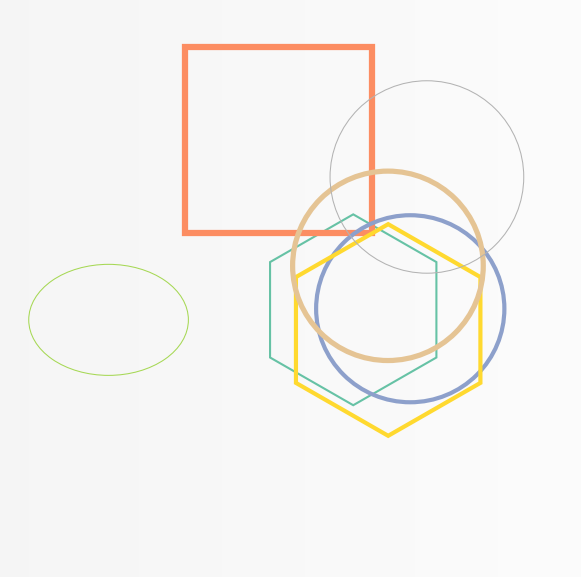[{"shape": "hexagon", "thickness": 1, "radius": 0.83, "center": [0.608, 0.463]}, {"shape": "square", "thickness": 3, "radius": 0.8, "center": [0.478, 0.756]}, {"shape": "circle", "thickness": 2, "radius": 0.81, "center": [0.706, 0.465]}, {"shape": "oval", "thickness": 0.5, "radius": 0.69, "center": [0.187, 0.445]}, {"shape": "hexagon", "thickness": 2, "radius": 0.92, "center": [0.668, 0.428]}, {"shape": "circle", "thickness": 2.5, "radius": 0.82, "center": [0.667, 0.539]}, {"shape": "circle", "thickness": 0.5, "radius": 0.83, "center": [0.734, 0.693]}]